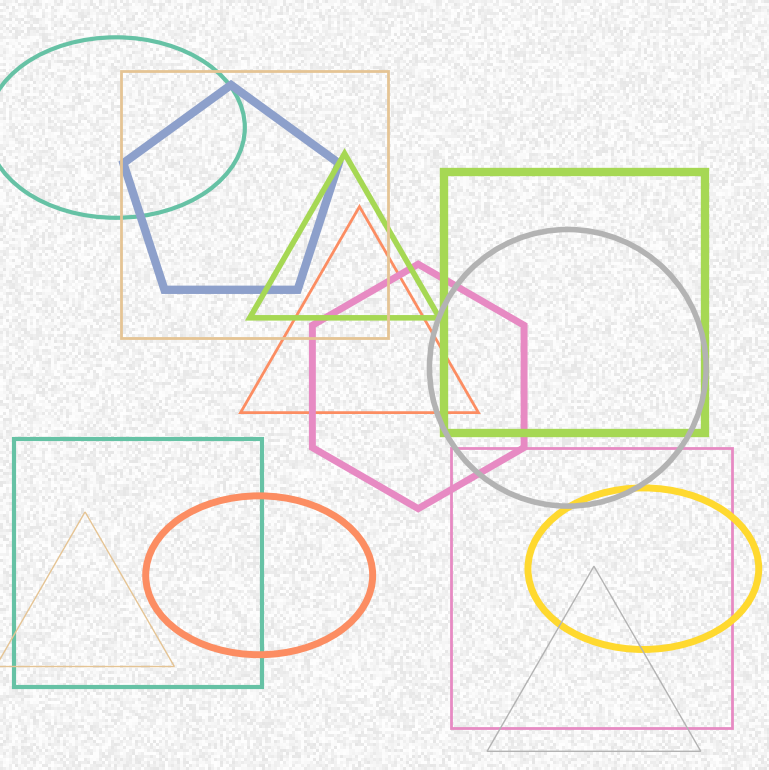[{"shape": "square", "thickness": 1.5, "radius": 0.81, "center": [0.179, 0.268]}, {"shape": "oval", "thickness": 1.5, "radius": 0.84, "center": [0.151, 0.834]}, {"shape": "triangle", "thickness": 1, "radius": 0.89, "center": [0.467, 0.553]}, {"shape": "oval", "thickness": 2.5, "radius": 0.74, "center": [0.337, 0.253]}, {"shape": "pentagon", "thickness": 3, "radius": 0.74, "center": [0.3, 0.743]}, {"shape": "hexagon", "thickness": 2.5, "radius": 0.79, "center": [0.543, 0.498]}, {"shape": "square", "thickness": 1, "radius": 0.91, "center": [0.769, 0.236]}, {"shape": "triangle", "thickness": 2, "radius": 0.71, "center": [0.448, 0.658]}, {"shape": "square", "thickness": 3, "radius": 0.85, "center": [0.746, 0.607]}, {"shape": "oval", "thickness": 2.5, "radius": 0.75, "center": [0.836, 0.261]}, {"shape": "square", "thickness": 1, "radius": 0.87, "center": [0.331, 0.734]}, {"shape": "triangle", "thickness": 0.5, "radius": 0.67, "center": [0.11, 0.201]}, {"shape": "triangle", "thickness": 0.5, "radius": 0.8, "center": [0.771, 0.104]}, {"shape": "circle", "thickness": 2, "radius": 0.9, "center": [0.737, 0.522]}]